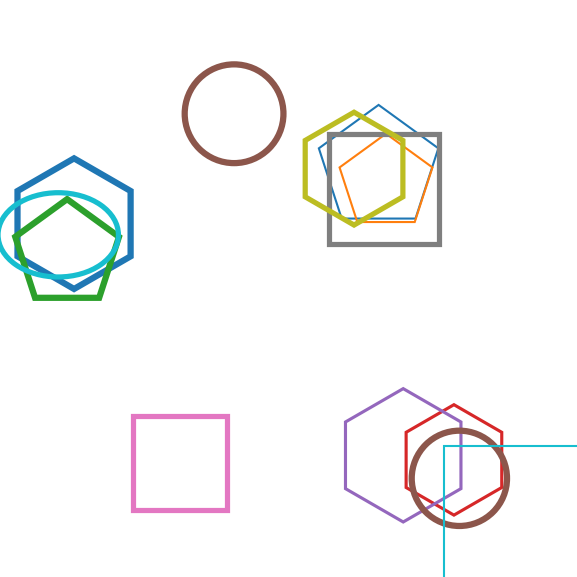[{"shape": "hexagon", "thickness": 3, "radius": 0.57, "center": [0.128, 0.612]}, {"shape": "pentagon", "thickness": 1, "radius": 0.54, "center": [0.656, 0.709]}, {"shape": "pentagon", "thickness": 1, "radius": 0.42, "center": [0.668, 0.683]}, {"shape": "pentagon", "thickness": 3, "radius": 0.47, "center": [0.116, 0.56]}, {"shape": "hexagon", "thickness": 1.5, "radius": 0.48, "center": [0.786, 0.203]}, {"shape": "hexagon", "thickness": 1.5, "radius": 0.58, "center": [0.698, 0.211]}, {"shape": "circle", "thickness": 3, "radius": 0.41, "center": [0.795, 0.171]}, {"shape": "circle", "thickness": 3, "radius": 0.43, "center": [0.405, 0.802]}, {"shape": "square", "thickness": 2.5, "radius": 0.41, "center": [0.312, 0.197]}, {"shape": "square", "thickness": 2.5, "radius": 0.48, "center": [0.665, 0.671]}, {"shape": "hexagon", "thickness": 2.5, "radius": 0.49, "center": [0.613, 0.707]}, {"shape": "oval", "thickness": 2.5, "radius": 0.52, "center": [0.101, 0.592]}, {"shape": "square", "thickness": 1, "radius": 0.6, "center": [0.888, 0.108]}]